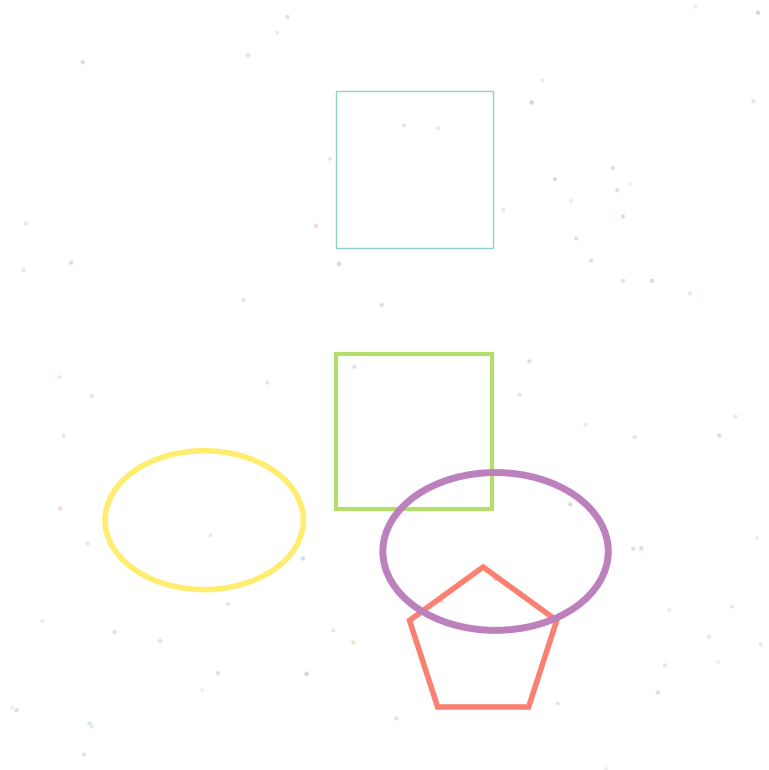[{"shape": "square", "thickness": 0.5, "radius": 0.51, "center": [0.538, 0.78]}, {"shape": "pentagon", "thickness": 2, "radius": 0.5, "center": [0.627, 0.163]}, {"shape": "square", "thickness": 1.5, "radius": 0.51, "center": [0.538, 0.439]}, {"shape": "oval", "thickness": 2.5, "radius": 0.73, "center": [0.644, 0.284]}, {"shape": "oval", "thickness": 2, "radius": 0.64, "center": [0.265, 0.324]}]